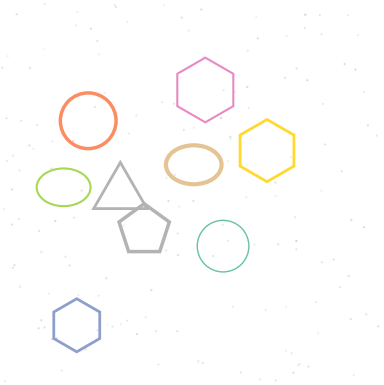[{"shape": "circle", "thickness": 1, "radius": 0.34, "center": [0.579, 0.361]}, {"shape": "circle", "thickness": 2.5, "radius": 0.36, "center": [0.229, 0.686]}, {"shape": "hexagon", "thickness": 2, "radius": 0.34, "center": [0.199, 0.155]}, {"shape": "hexagon", "thickness": 1.5, "radius": 0.42, "center": [0.533, 0.766]}, {"shape": "oval", "thickness": 1.5, "radius": 0.35, "center": [0.165, 0.514]}, {"shape": "hexagon", "thickness": 2, "radius": 0.4, "center": [0.694, 0.609]}, {"shape": "oval", "thickness": 3, "radius": 0.36, "center": [0.503, 0.572]}, {"shape": "pentagon", "thickness": 2.5, "radius": 0.34, "center": [0.374, 0.402]}, {"shape": "triangle", "thickness": 2, "radius": 0.4, "center": [0.313, 0.498]}]